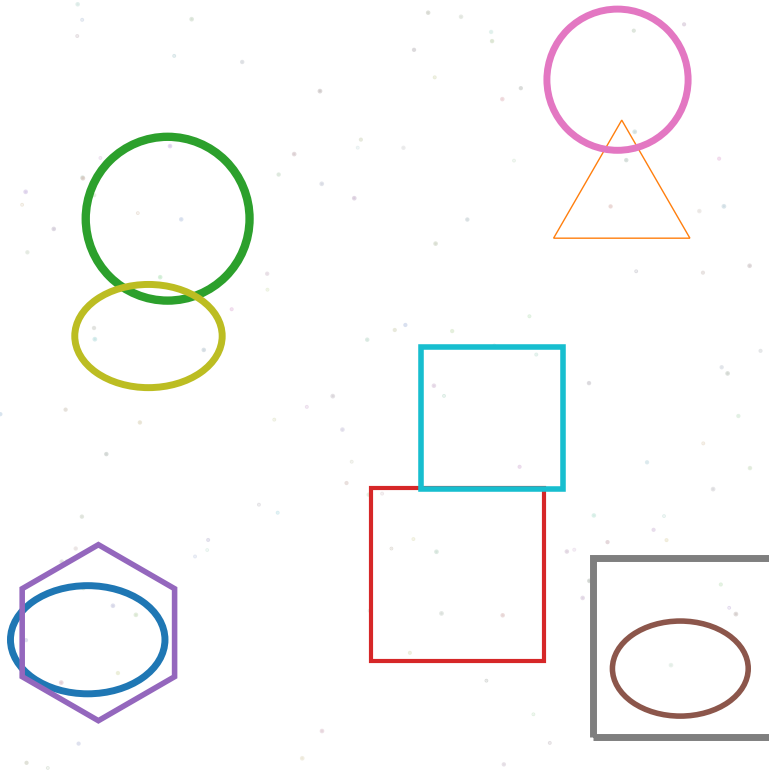[{"shape": "oval", "thickness": 2.5, "radius": 0.5, "center": [0.114, 0.169]}, {"shape": "triangle", "thickness": 0.5, "radius": 0.51, "center": [0.807, 0.742]}, {"shape": "circle", "thickness": 3, "radius": 0.53, "center": [0.218, 0.716]}, {"shape": "square", "thickness": 1.5, "radius": 0.56, "center": [0.594, 0.254]}, {"shape": "hexagon", "thickness": 2, "radius": 0.57, "center": [0.128, 0.178]}, {"shape": "oval", "thickness": 2, "radius": 0.44, "center": [0.884, 0.132]}, {"shape": "circle", "thickness": 2.5, "radius": 0.46, "center": [0.802, 0.896]}, {"shape": "square", "thickness": 2.5, "radius": 0.58, "center": [0.886, 0.159]}, {"shape": "oval", "thickness": 2.5, "radius": 0.48, "center": [0.193, 0.564]}, {"shape": "square", "thickness": 2, "radius": 0.46, "center": [0.639, 0.458]}]